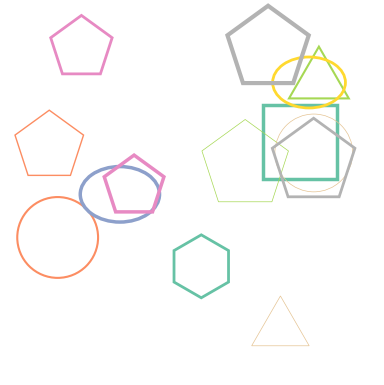[{"shape": "hexagon", "thickness": 2, "radius": 0.41, "center": [0.523, 0.308]}, {"shape": "square", "thickness": 2.5, "radius": 0.48, "center": [0.78, 0.632]}, {"shape": "circle", "thickness": 1.5, "radius": 0.52, "center": [0.15, 0.383]}, {"shape": "pentagon", "thickness": 1, "radius": 0.47, "center": [0.128, 0.62]}, {"shape": "oval", "thickness": 2.5, "radius": 0.51, "center": [0.311, 0.495]}, {"shape": "pentagon", "thickness": 2, "radius": 0.42, "center": [0.211, 0.876]}, {"shape": "pentagon", "thickness": 2.5, "radius": 0.41, "center": [0.348, 0.516]}, {"shape": "pentagon", "thickness": 0.5, "radius": 0.59, "center": [0.637, 0.571]}, {"shape": "triangle", "thickness": 1.5, "radius": 0.45, "center": [0.828, 0.789]}, {"shape": "oval", "thickness": 2, "radius": 0.47, "center": [0.803, 0.786]}, {"shape": "circle", "thickness": 0.5, "radius": 0.51, "center": [0.815, 0.603]}, {"shape": "triangle", "thickness": 0.5, "radius": 0.43, "center": [0.728, 0.145]}, {"shape": "pentagon", "thickness": 2, "radius": 0.56, "center": [0.815, 0.58]}, {"shape": "pentagon", "thickness": 3, "radius": 0.55, "center": [0.696, 0.874]}]